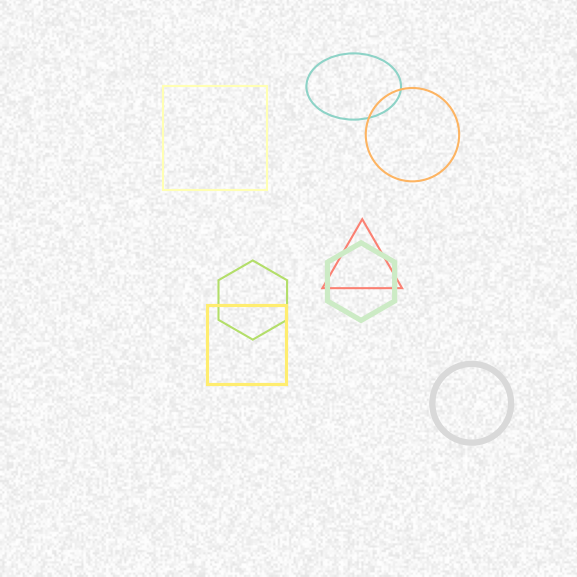[{"shape": "oval", "thickness": 1, "radius": 0.41, "center": [0.613, 0.849]}, {"shape": "square", "thickness": 1, "radius": 0.45, "center": [0.372, 0.761]}, {"shape": "triangle", "thickness": 1, "radius": 0.4, "center": [0.627, 0.54]}, {"shape": "circle", "thickness": 1, "radius": 0.4, "center": [0.714, 0.766]}, {"shape": "hexagon", "thickness": 1, "radius": 0.34, "center": [0.438, 0.48]}, {"shape": "circle", "thickness": 3, "radius": 0.34, "center": [0.817, 0.301]}, {"shape": "hexagon", "thickness": 2.5, "radius": 0.34, "center": [0.625, 0.512]}, {"shape": "square", "thickness": 1.5, "radius": 0.34, "center": [0.427, 0.402]}]